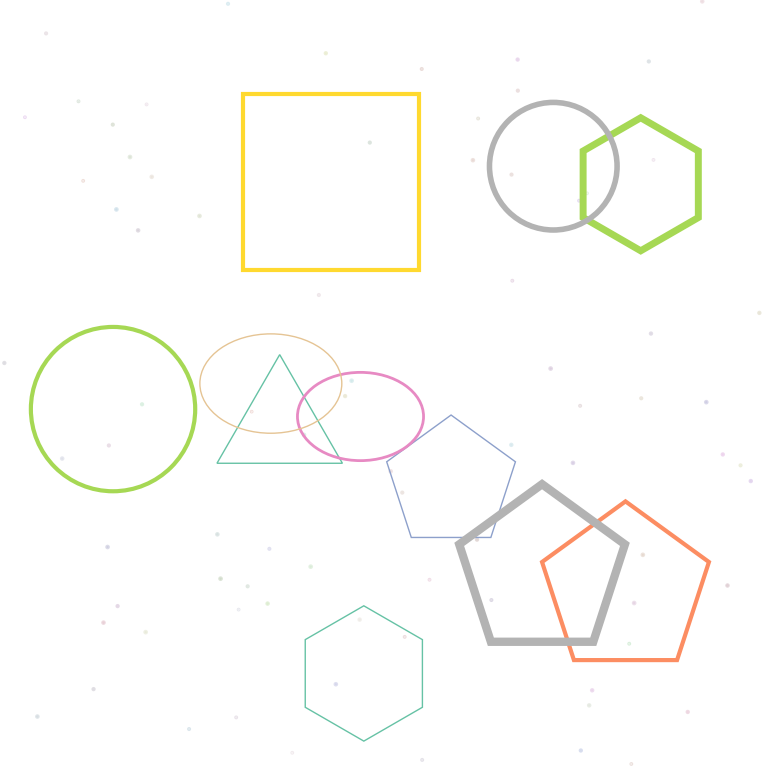[{"shape": "hexagon", "thickness": 0.5, "radius": 0.44, "center": [0.473, 0.125]}, {"shape": "triangle", "thickness": 0.5, "radius": 0.47, "center": [0.363, 0.445]}, {"shape": "pentagon", "thickness": 1.5, "radius": 0.57, "center": [0.812, 0.235]}, {"shape": "pentagon", "thickness": 0.5, "radius": 0.44, "center": [0.586, 0.373]}, {"shape": "oval", "thickness": 1, "radius": 0.41, "center": [0.468, 0.459]}, {"shape": "hexagon", "thickness": 2.5, "radius": 0.43, "center": [0.832, 0.761]}, {"shape": "circle", "thickness": 1.5, "radius": 0.53, "center": [0.147, 0.469]}, {"shape": "square", "thickness": 1.5, "radius": 0.57, "center": [0.43, 0.764]}, {"shape": "oval", "thickness": 0.5, "radius": 0.46, "center": [0.352, 0.502]}, {"shape": "circle", "thickness": 2, "radius": 0.41, "center": [0.719, 0.784]}, {"shape": "pentagon", "thickness": 3, "radius": 0.57, "center": [0.704, 0.258]}]